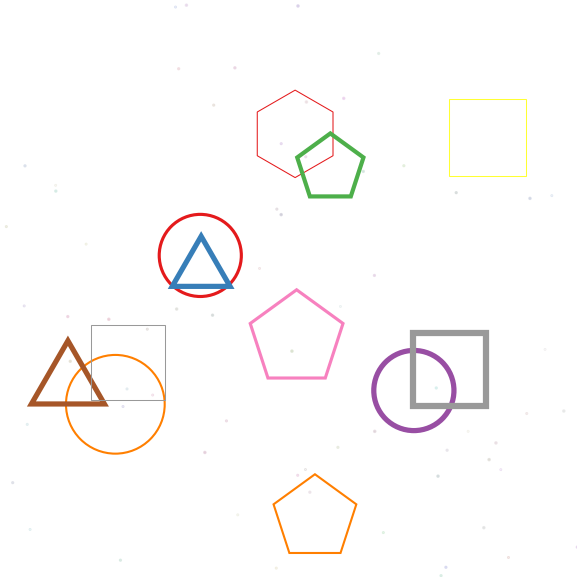[{"shape": "hexagon", "thickness": 0.5, "radius": 0.38, "center": [0.511, 0.767]}, {"shape": "circle", "thickness": 1.5, "radius": 0.36, "center": [0.347, 0.557]}, {"shape": "triangle", "thickness": 2.5, "radius": 0.29, "center": [0.348, 0.532]}, {"shape": "pentagon", "thickness": 2, "radius": 0.3, "center": [0.572, 0.708]}, {"shape": "circle", "thickness": 2.5, "radius": 0.35, "center": [0.717, 0.323]}, {"shape": "circle", "thickness": 1, "radius": 0.43, "center": [0.2, 0.299]}, {"shape": "pentagon", "thickness": 1, "radius": 0.38, "center": [0.545, 0.103]}, {"shape": "square", "thickness": 0.5, "radius": 0.33, "center": [0.845, 0.761]}, {"shape": "triangle", "thickness": 2.5, "radius": 0.36, "center": [0.118, 0.336]}, {"shape": "pentagon", "thickness": 1.5, "radius": 0.42, "center": [0.514, 0.413]}, {"shape": "square", "thickness": 3, "radius": 0.32, "center": [0.779, 0.36]}, {"shape": "square", "thickness": 0.5, "radius": 0.32, "center": [0.222, 0.371]}]